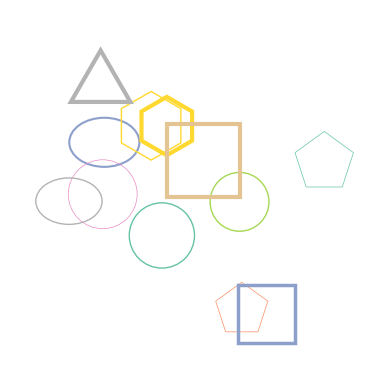[{"shape": "pentagon", "thickness": 0.5, "radius": 0.4, "center": [0.842, 0.579]}, {"shape": "circle", "thickness": 1, "radius": 0.42, "center": [0.421, 0.388]}, {"shape": "pentagon", "thickness": 0.5, "radius": 0.36, "center": [0.628, 0.196]}, {"shape": "square", "thickness": 2.5, "radius": 0.37, "center": [0.692, 0.184]}, {"shape": "oval", "thickness": 1.5, "radius": 0.46, "center": [0.271, 0.63]}, {"shape": "circle", "thickness": 0.5, "radius": 0.45, "center": [0.267, 0.496]}, {"shape": "circle", "thickness": 1, "radius": 0.38, "center": [0.622, 0.476]}, {"shape": "hexagon", "thickness": 1, "radius": 0.45, "center": [0.393, 0.673]}, {"shape": "hexagon", "thickness": 3, "radius": 0.38, "center": [0.433, 0.672]}, {"shape": "square", "thickness": 3, "radius": 0.47, "center": [0.527, 0.584]}, {"shape": "triangle", "thickness": 3, "radius": 0.45, "center": [0.261, 0.78]}, {"shape": "oval", "thickness": 1, "radius": 0.43, "center": [0.179, 0.477]}]